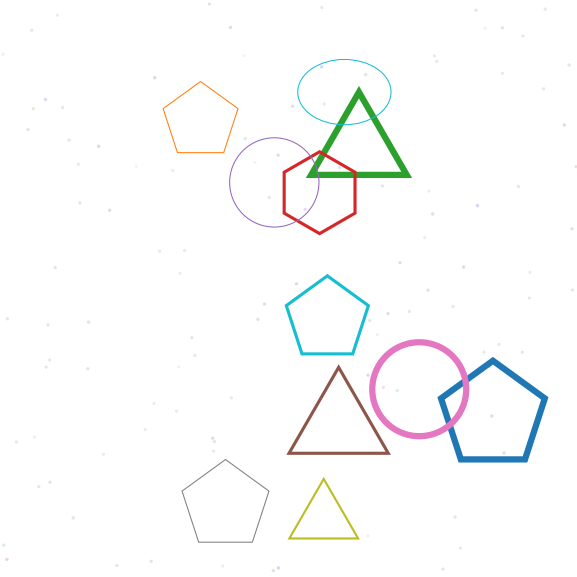[{"shape": "pentagon", "thickness": 3, "radius": 0.47, "center": [0.854, 0.28]}, {"shape": "pentagon", "thickness": 0.5, "radius": 0.34, "center": [0.347, 0.79]}, {"shape": "triangle", "thickness": 3, "radius": 0.48, "center": [0.622, 0.744]}, {"shape": "hexagon", "thickness": 1.5, "radius": 0.35, "center": [0.553, 0.665]}, {"shape": "circle", "thickness": 0.5, "radius": 0.39, "center": [0.475, 0.683]}, {"shape": "triangle", "thickness": 1.5, "radius": 0.5, "center": [0.586, 0.264]}, {"shape": "circle", "thickness": 3, "radius": 0.41, "center": [0.726, 0.325]}, {"shape": "pentagon", "thickness": 0.5, "radius": 0.4, "center": [0.391, 0.124]}, {"shape": "triangle", "thickness": 1, "radius": 0.34, "center": [0.561, 0.101]}, {"shape": "pentagon", "thickness": 1.5, "radius": 0.37, "center": [0.567, 0.447]}, {"shape": "oval", "thickness": 0.5, "radius": 0.4, "center": [0.596, 0.84]}]